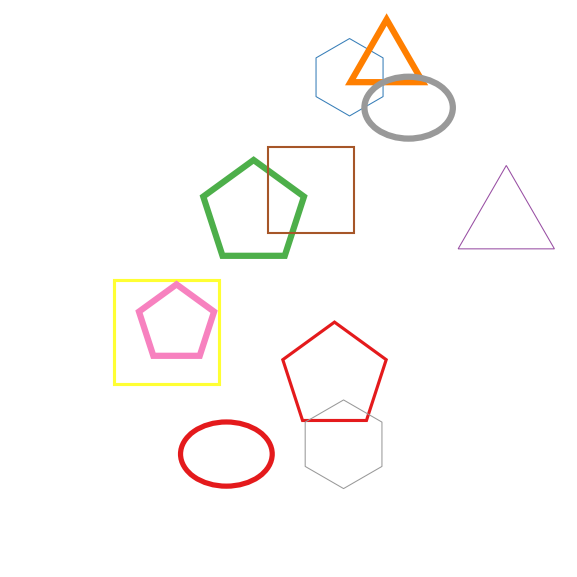[{"shape": "pentagon", "thickness": 1.5, "radius": 0.47, "center": [0.579, 0.347]}, {"shape": "oval", "thickness": 2.5, "radius": 0.4, "center": [0.392, 0.213]}, {"shape": "hexagon", "thickness": 0.5, "radius": 0.34, "center": [0.605, 0.865]}, {"shape": "pentagon", "thickness": 3, "radius": 0.46, "center": [0.439, 0.63]}, {"shape": "triangle", "thickness": 0.5, "radius": 0.48, "center": [0.877, 0.616]}, {"shape": "triangle", "thickness": 3, "radius": 0.36, "center": [0.669, 0.893]}, {"shape": "square", "thickness": 1.5, "radius": 0.45, "center": [0.288, 0.424]}, {"shape": "square", "thickness": 1, "radius": 0.37, "center": [0.539, 0.67]}, {"shape": "pentagon", "thickness": 3, "radius": 0.34, "center": [0.306, 0.438]}, {"shape": "hexagon", "thickness": 0.5, "radius": 0.38, "center": [0.595, 0.23]}, {"shape": "oval", "thickness": 3, "radius": 0.38, "center": [0.708, 0.813]}]